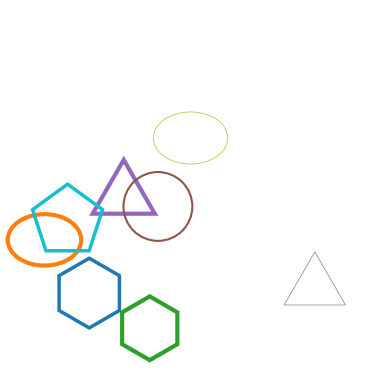[{"shape": "hexagon", "thickness": 2.5, "radius": 0.45, "center": [0.232, 0.239]}, {"shape": "oval", "thickness": 3, "radius": 0.48, "center": [0.115, 0.377]}, {"shape": "hexagon", "thickness": 3, "radius": 0.41, "center": [0.389, 0.147]}, {"shape": "triangle", "thickness": 3, "radius": 0.47, "center": [0.321, 0.492]}, {"shape": "circle", "thickness": 1.5, "radius": 0.45, "center": [0.41, 0.464]}, {"shape": "triangle", "thickness": 0.5, "radius": 0.46, "center": [0.818, 0.254]}, {"shape": "oval", "thickness": 0.5, "radius": 0.48, "center": [0.495, 0.642]}, {"shape": "pentagon", "thickness": 2.5, "radius": 0.48, "center": [0.175, 0.426]}]